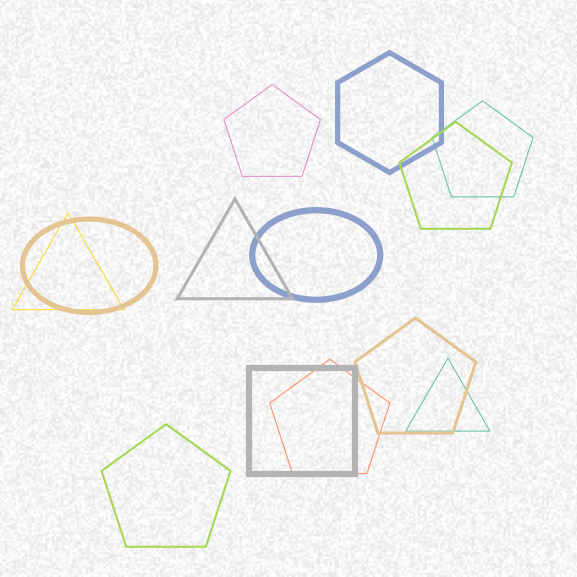[{"shape": "pentagon", "thickness": 0.5, "radius": 0.46, "center": [0.836, 0.733]}, {"shape": "triangle", "thickness": 0.5, "radius": 0.42, "center": [0.776, 0.295]}, {"shape": "pentagon", "thickness": 0.5, "radius": 0.55, "center": [0.571, 0.267]}, {"shape": "oval", "thickness": 3, "radius": 0.55, "center": [0.548, 0.558]}, {"shape": "hexagon", "thickness": 2.5, "radius": 0.52, "center": [0.675, 0.804]}, {"shape": "pentagon", "thickness": 0.5, "radius": 0.44, "center": [0.471, 0.765]}, {"shape": "pentagon", "thickness": 1, "radius": 0.59, "center": [0.288, 0.147]}, {"shape": "pentagon", "thickness": 1, "radius": 0.51, "center": [0.789, 0.686]}, {"shape": "triangle", "thickness": 0.5, "radius": 0.56, "center": [0.118, 0.519]}, {"shape": "oval", "thickness": 2.5, "radius": 0.58, "center": [0.154, 0.539]}, {"shape": "pentagon", "thickness": 1.5, "radius": 0.55, "center": [0.719, 0.338]}, {"shape": "square", "thickness": 3, "radius": 0.46, "center": [0.524, 0.27]}, {"shape": "triangle", "thickness": 1.5, "radius": 0.58, "center": [0.407, 0.54]}]